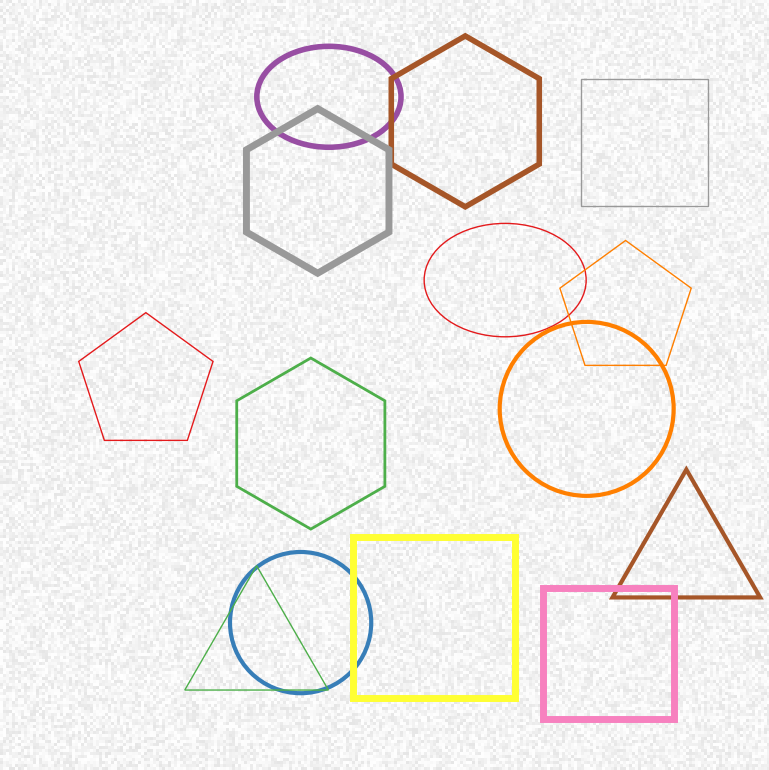[{"shape": "oval", "thickness": 0.5, "radius": 0.53, "center": [0.656, 0.636]}, {"shape": "pentagon", "thickness": 0.5, "radius": 0.46, "center": [0.189, 0.502]}, {"shape": "circle", "thickness": 1.5, "radius": 0.46, "center": [0.39, 0.191]}, {"shape": "hexagon", "thickness": 1, "radius": 0.56, "center": [0.404, 0.424]}, {"shape": "triangle", "thickness": 0.5, "radius": 0.54, "center": [0.333, 0.158]}, {"shape": "oval", "thickness": 2, "radius": 0.47, "center": [0.427, 0.874]}, {"shape": "pentagon", "thickness": 0.5, "radius": 0.45, "center": [0.812, 0.598]}, {"shape": "circle", "thickness": 1.5, "radius": 0.56, "center": [0.762, 0.469]}, {"shape": "square", "thickness": 2.5, "radius": 0.52, "center": [0.564, 0.198]}, {"shape": "triangle", "thickness": 1.5, "radius": 0.55, "center": [0.891, 0.279]}, {"shape": "hexagon", "thickness": 2, "radius": 0.55, "center": [0.604, 0.842]}, {"shape": "square", "thickness": 2.5, "radius": 0.43, "center": [0.791, 0.151]}, {"shape": "square", "thickness": 0.5, "radius": 0.41, "center": [0.837, 0.815]}, {"shape": "hexagon", "thickness": 2.5, "radius": 0.53, "center": [0.413, 0.752]}]